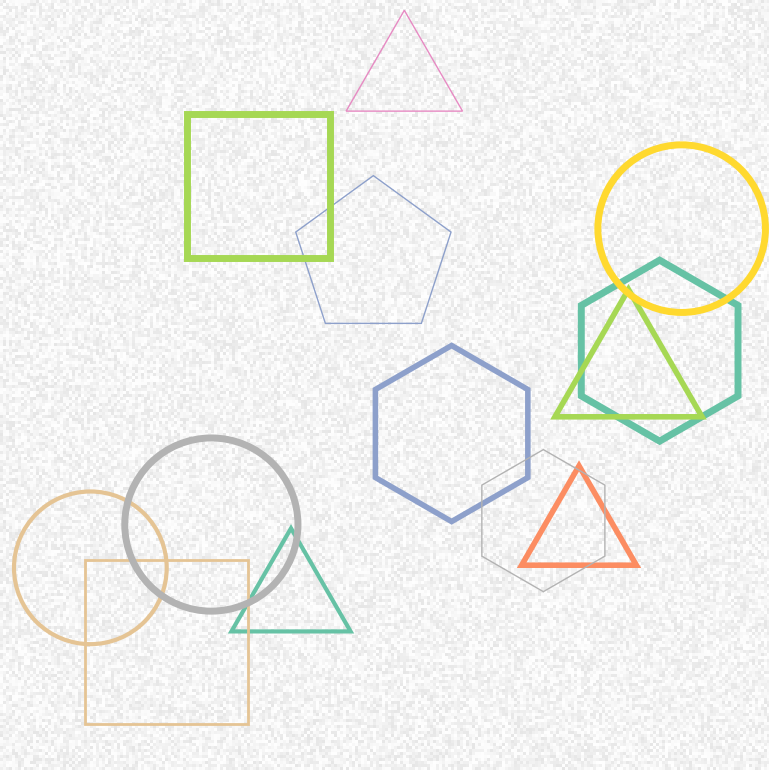[{"shape": "hexagon", "thickness": 2.5, "radius": 0.59, "center": [0.857, 0.545]}, {"shape": "triangle", "thickness": 1.5, "radius": 0.45, "center": [0.378, 0.225]}, {"shape": "triangle", "thickness": 2, "radius": 0.43, "center": [0.752, 0.309]}, {"shape": "hexagon", "thickness": 2, "radius": 0.57, "center": [0.587, 0.437]}, {"shape": "pentagon", "thickness": 0.5, "radius": 0.53, "center": [0.485, 0.666]}, {"shape": "triangle", "thickness": 0.5, "radius": 0.44, "center": [0.525, 0.899]}, {"shape": "triangle", "thickness": 2, "radius": 0.55, "center": [0.816, 0.514]}, {"shape": "square", "thickness": 2.5, "radius": 0.47, "center": [0.336, 0.758]}, {"shape": "circle", "thickness": 2.5, "radius": 0.54, "center": [0.885, 0.703]}, {"shape": "circle", "thickness": 1.5, "radius": 0.5, "center": [0.117, 0.263]}, {"shape": "square", "thickness": 1, "radius": 0.53, "center": [0.216, 0.166]}, {"shape": "circle", "thickness": 2.5, "radius": 0.56, "center": [0.275, 0.319]}, {"shape": "hexagon", "thickness": 0.5, "radius": 0.46, "center": [0.706, 0.324]}]